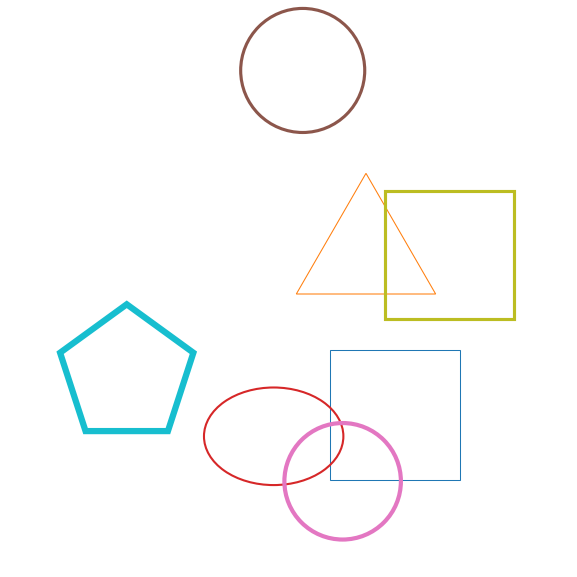[{"shape": "square", "thickness": 0.5, "radius": 0.56, "center": [0.684, 0.281]}, {"shape": "triangle", "thickness": 0.5, "radius": 0.7, "center": [0.634, 0.56]}, {"shape": "oval", "thickness": 1, "radius": 0.6, "center": [0.474, 0.244]}, {"shape": "circle", "thickness": 1.5, "radius": 0.54, "center": [0.524, 0.877]}, {"shape": "circle", "thickness": 2, "radius": 0.5, "center": [0.593, 0.166]}, {"shape": "square", "thickness": 1.5, "radius": 0.56, "center": [0.778, 0.558]}, {"shape": "pentagon", "thickness": 3, "radius": 0.61, "center": [0.219, 0.351]}]